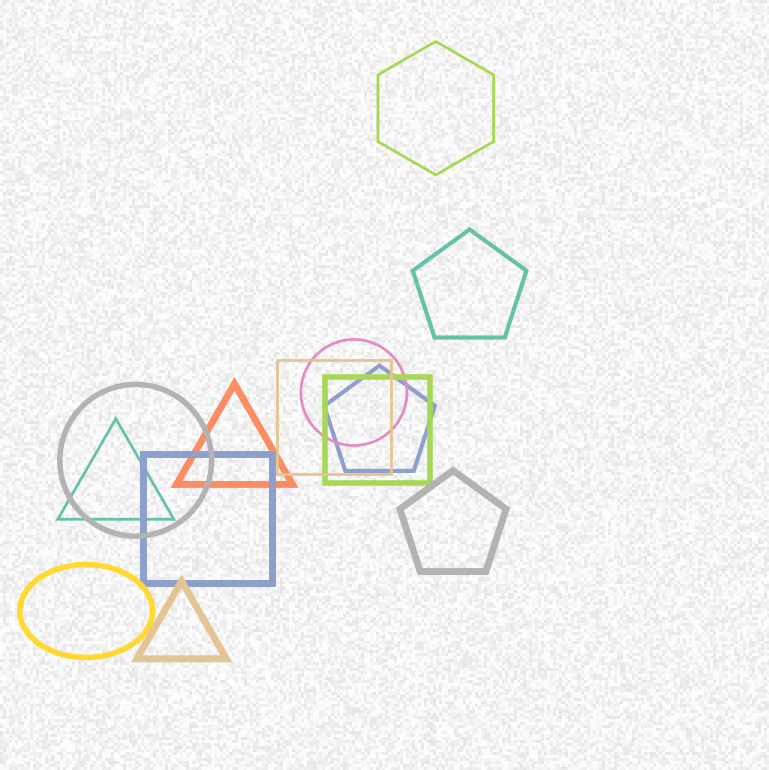[{"shape": "triangle", "thickness": 1, "radius": 0.44, "center": [0.15, 0.369]}, {"shape": "pentagon", "thickness": 1.5, "radius": 0.39, "center": [0.61, 0.624]}, {"shape": "triangle", "thickness": 2.5, "radius": 0.44, "center": [0.305, 0.414]}, {"shape": "pentagon", "thickness": 1.5, "radius": 0.38, "center": [0.493, 0.45]}, {"shape": "square", "thickness": 2.5, "radius": 0.42, "center": [0.27, 0.326]}, {"shape": "circle", "thickness": 1, "radius": 0.34, "center": [0.46, 0.49]}, {"shape": "hexagon", "thickness": 1, "radius": 0.43, "center": [0.566, 0.86]}, {"shape": "square", "thickness": 2, "radius": 0.34, "center": [0.49, 0.442]}, {"shape": "oval", "thickness": 2, "radius": 0.43, "center": [0.112, 0.207]}, {"shape": "square", "thickness": 1, "radius": 0.37, "center": [0.434, 0.459]}, {"shape": "triangle", "thickness": 2.5, "radius": 0.34, "center": [0.236, 0.178]}, {"shape": "circle", "thickness": 2, "radius": 0.49, "center": [0.176, 0.402]}, {"shape": "pentagon", "thickness": 2.5, "radius": 0.36, "center": [0.588, 0.316]}]